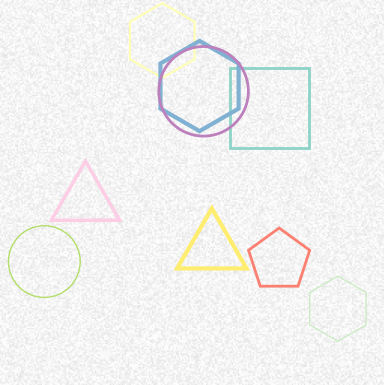[{"shape": "square", "thickness": 2, "radius": 0.52, "center": [0.7, 0.719]}, {"shape": "hexagon", "thickness": 1.5, "radius": 0.49, "center": [0.421, 0.895]}, {"shape": "pentagon", "thickness": 2, "radius": 0.42, "center": [0.725, 0.324]}, {"shape": "hexagon", "thickness": 3, "radius": 0.59, "center": [0.518, 0.777]}, {"shape": "circle", "thickness": 1, "radius": 0.47, "center": [0.115, 0.321]}, {"shape": "triangle", "thickness": 2.5, "radius": 0.51, "center": [0.222, 0.479]}, {"shape": "circle", "thickness": 2, "radius": 0.58, "center": [0.529, 0.763]}, {"shape": "hexagon", "thickness": 1, "radius": 0.42, "center": [0.878, 0.198]}, {"shape": "triangle", "thickness": 3, "radius": 0.52, "center": [0.55, 0.355]}]